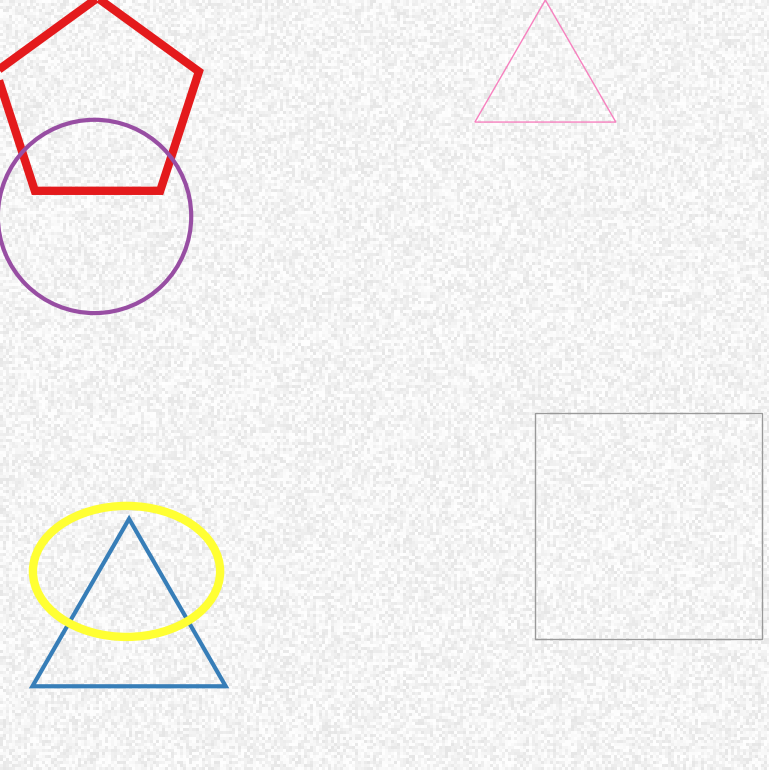[{"shape": "pentagon", "thickness": 3, "radius": 0.69, "center": [0.127, 0.864]}, {"shape": "triangle", "thickness": 1.5, "radius": 0.72, "center": [0.168, 0.181]}, {"shape": "circle", "thickness": 1.5, "radius": 0.63, "center": [0.123, 0.719]}, {"shape": "oval", "thickness": 3, "radius": 0.61, "center": [0.164, 0.258]}, {"shape": "triangle", "thickness": 0.5, "radius": 0.53, "center": [0.708, 0.894]}, {"shape": "square", "thickness": 0.5, "radius": 0.74, "center": [0.843, 0.317]}]